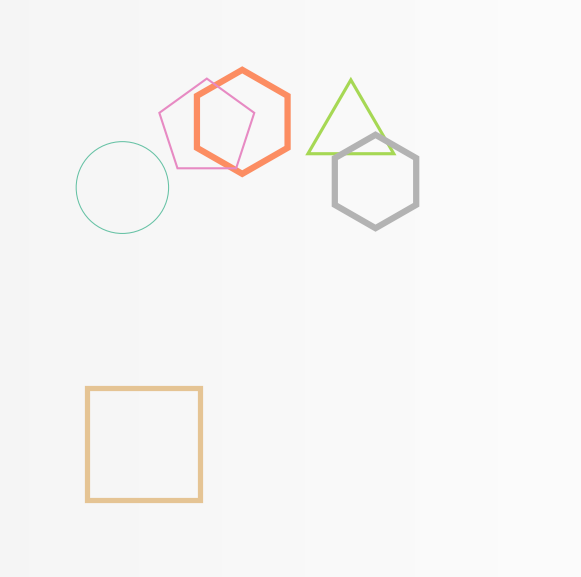[{"shape": "circle", "thickness": 0.5, "radius": 0.4, "center": [0.211, 0.674]}, {"shape": "hexagon", "thickness": 3, "radius": 0.45, "center": [0.417, 0.788]}, {"shape": "pentagon", "thickness": 1, "radius": 0.43, "center": [0.356, 0.777]}, {"shape": "triangle", "thickness": 1.5, "radius": 0.43, "center": [0.604, 0.776]}, {"shape": "square", "thickness": 2.5, "radius": 0.49, "center": [0.247, 0.231]}, {"shape": "hexagon", "thickness": 3, "radius": 0.4, "center": [0.646, 0.685]}]